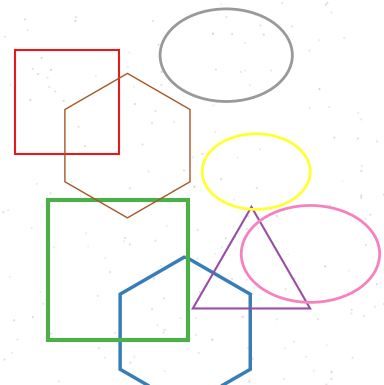[{"shape": "square", "thickness": 1.5, "radius": 0.67, "center": [0.174, 0.735]}, {"shape": "hexagon", "thickness": 2.5, "radius": 0.98, "center": [0.481, 0.138]}, {"shape": "square", "thickness": 3, "radius": 0.91, "center": [0.307, 0.299]}, {"shape": "triangle", "thickness": 1.5, "radius": 0.88, "center": [0.653, 0.287]}, {"shape": "oval", "thickness": 2, "radius": 0.7, "center": [0.665, 0.554]}, {"shape": "hexagon", "thickness": 1, "radius": 0.94, "center": [0.331, 0.622]}, {"shape": "oval", "thickness": 2, "radius": 0.9, "center": [0.806, 0.34]}, {"shape": "oval", "thickness": 2, "radius": 0.86, "center": [0.588, 0.857]}]